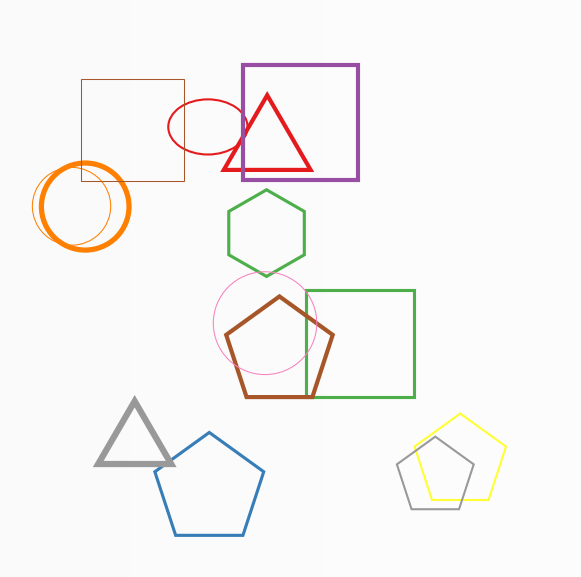[{"shape": "triangle", "thickness": 2, "radius": 0.43, "center": [0.46, 0.748]}, {"shape": "oval", "thickness": 1, "radius": 0.34, "center": [0.358, 0.779]}, {"shape": "pentagon", "thickness": 1.5, "radius": 0.49, "center": [0.36, 0.152]}, {"shape": "hexagon", "thickness": 1.5, "radius": 0.38, "center": [0.459, 0.595]}, {"shape": "square", "thickness": 1.5, "radius": 0.47, "center": [0.62, 0.405]}, {"shape": "square", "thickness": 2, "radius": 0.5, "center": [0.517, 0.787]}, {"shape": "circle", "thickness": 2.5, "radius": 0.38, "center": [0.147, 0.641]}, {"shape": "circle", "thickness": 0.5, "radius": 0.34, "center": [0.123, 0.642]}, {"shape": "pentagon", "thickness": 1, "radius": 0.41, "center": [0.792, 0.2]}, {"shape": "pentagon", "thickness": 2, "radius": 0.48, "center": [0.481, 0.389]}, {"shape": "square", "thickness": 0.5, "radius": 0.44, "center": [0.228, 0.774]}, {"shape": "circle", "thickness": 0.5, "radius": 0.45, "center": [0.456, 0.44]}, {"shape": "triangle", "thickness": 3, "radius": 0.36, "center": [0.232, 0.232]}, {"shape": "pentagon", "thickness": 1, "radius": 0.35, "center": [0.749, 0.174]}]